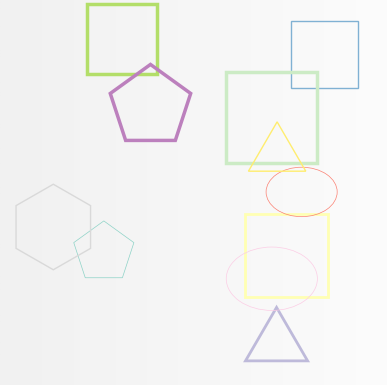[{"shape": "pentagon", "thickness": 0.5, "radius": 0.41, "center": [0.268, 0.345]}, {"shape": "square", "thickness": 2, "radius": 0.54, "center": [0.739, 0.336]}, {"shape": "triangle", "thickness": 2, "radius": 0.46, "center": [0.714, 0.109]}, {"shape": "oval", "thickness": 0.5, "radius": 0.46, "center": [0.778, 0.501]}, {"shape": "square", "thickness": 1, "radius": 0.44, "center": [0.838, 0.858]}, {"shape": "square", "thickness": 2.5, "radius": 0.45, "center": [0.315, 0.898]}, {"shape": "oval", "thickness": 0.5, "radius": 0.59, "center": [0.701, 0.276]}, {"shape": "hexagon", "thickness": 1, "radius": 0.56, "center": [0.138, 0.41]}, {"shape": "pentagon", "thickness": 2.5, "radius": 0.55, "center": [0.388, 0.724]}, {"shape": "square", "thickness": 2.5, "radius": 0.59, "center": [0.701, 0.694]}, {"shape": "triangle", "thickness": 1, "radius": 0.43, "center": [0.715, 0.598]}]